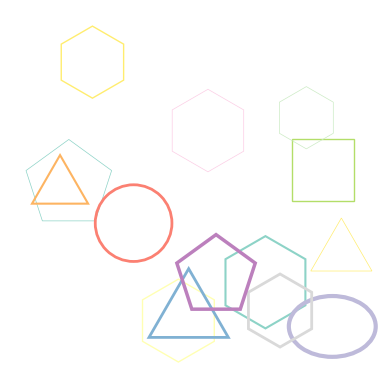[{"shape": "pentagon", "thickness": 0.5, "radius": 0.58, "center": [0.179, 0.521]}, {"shape": "hexagon", "thickness": 1.5, "radius": 0.6, "center": [0.689, 0.267]}, {"shape": "hexagon", "thickness": 1, "radius": 0.54, "center": [0.463, 0.167]}, {"shape": "oval", "thickness": 3, "radius": 0.56, "center": [0.863, 0.152]}, {"shape": "circle", "thickness": 2, "radius": 0.5, "center": [0.347, 0.42]}, {"shape": "triangle", "thickness": 2, "radius": 0.59, "center": [0.49, 0.183]}, {"shape": "triangle", "thickness": 1.5, "radius": 0.42, "center": [0.156, 0.513]}, {"shape": "square", "thickness": 1, "radius": 0.4, "center": [0.839, 0.559]}, {"shape": "hexagon", "thickness": 0.5, "radius": 0.54, "center": [0.54, 0.661]}, {"shape": "hexagon", "thickness": 2, "radius": 0.47, "center": [0.727, 0.193]}, {"shape": "pentagon", "thickness": 2.5, "radius": 0.54, "center": [0.561, 0.284]}, {"shape": "hexagon", "thickness": 0.5, "radius": 0.4, "center": [0.796, 0.694]}, {"shape": "hexagon", "thickness": 1, "radius": 0.47, "center": [0.24, 0.839]}, {"shape": "triangle", "thickness": 0.5, "radius": 0.46, "center": [0.887, 0.342]}]